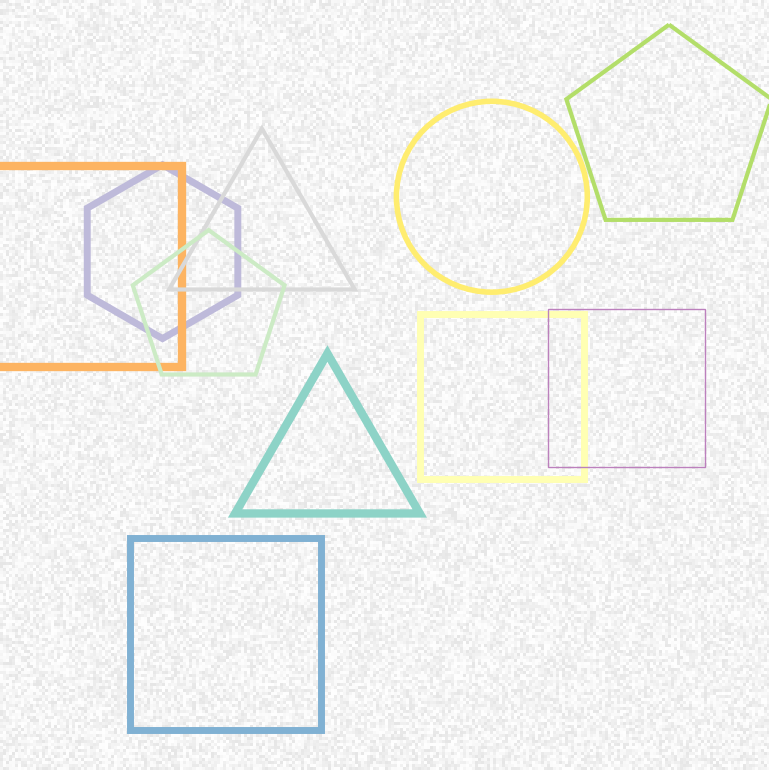[{"shape": "triangle", "thickness": 3, "radius": 0.69, "center": [0.425, 0.402]}, {"shape": "square", "thickness": 2.5, "radius": 0.53, "center": [0.652, 0.485]}, {"shape": "hexagon", "thickness": 2.5, "radius": 0.56, "center": [0.211, 0.673]}, {"shape": "square", "thickness": 2.5, "radius": 0.62, "center": [0.293, 0.176]}, {"shape": "square", "thickness": 3, "radius": 0.65, "center": [0.106, 0.654]}, {"shape": "pentagon", "thickness": 1.5, "radius": 0.7, "center": [0.869, 0.828]}, {"shape": "triangle", "thickness": 1.5, "radius": 0.7, "center": [0.34, 0.694]}, {"shape": "square", "thickness": 0.5, "radius": 0.51, "center": [0.814, 0.496]}, {"shape": "pentagon", "thickness": 1.5, "radius": 0.52, "center": [0.271, 0.597]}, {"shape": "circle", "thickness": 2, "radius": 0.62, "center": [0.639, 0.745]}]